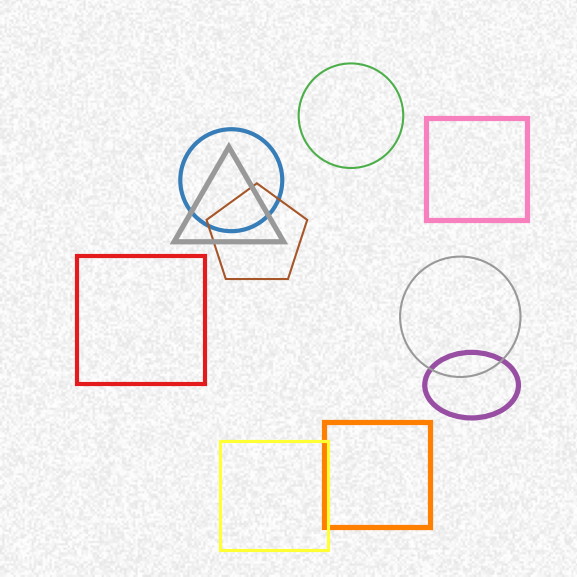[{"shape": "square", "thickness": 2, "radius": 0.55, "center": [0.244, 0.445]}, {"shape": "circle", "thickness": 2, "radius": 0.44, "center": [0.4, 0.687]}, {"shape": "circle", "thickness": 1, "radius": 0.45, "center": [0.608, 0.799]}, {"shape": "oval", "thickness": 2.5, "radius": 0.41, "center": [0.817, 0.332]}, {"shape": "square", "thickness": 2.5, "radius": 0.46, "center": [0.653, 0.177]}, {"shape": "square", "thickness": 1.5, "radius": 0.47, "center": [0.475, 0.141]}, {"shape": "pentagon", "thickness": 1, "radius": 0.46, "center": [0.445, 0.59]}, {"shape": "square", "thickness": 2.5, "radius": 0.44, "center": [0.825, 0.707]}, {"shape": "circle", "thickness": 1, "radius": 0.52, "center": [0.797, 0.451]}, {"shape": "triangle", "thickness": 2.5, "radius": 0.55, "center": [0.396, 0.635]}]